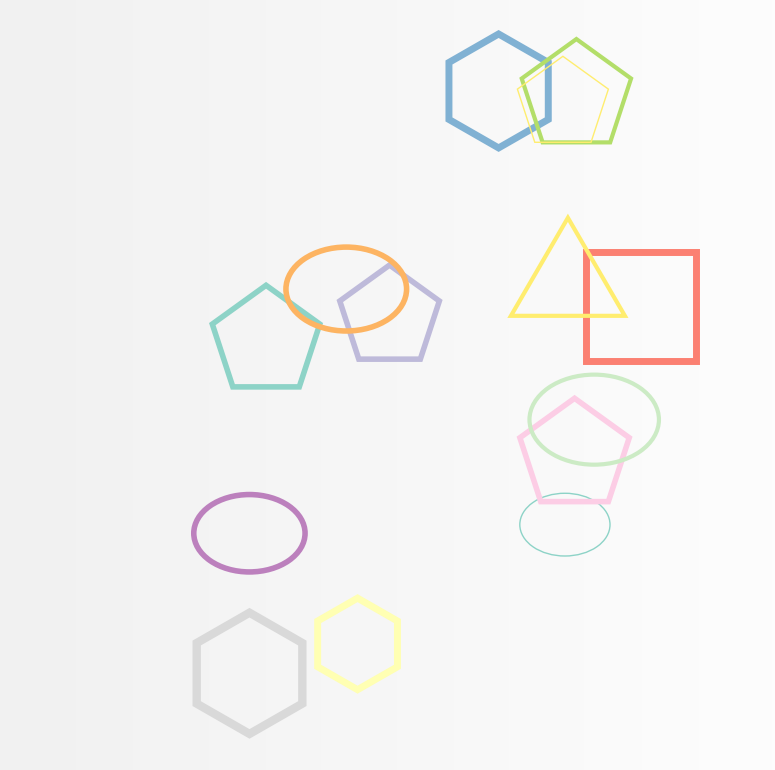[{"shape": "oval", "thickness": 0.5, "radius": 0.29, "center": [0.729, 0.319]}, {"shape": "pentagon", "thickness": 2, "radius": 0.36, "center": [0.343, 0.557]}, {"shape": "hexagon", "thickness": 2.5, "radius": 0.3, "center": [0.461, 0.164]}, {"shape": "pentagon", "thickness": 2, "radius": 0.34, "center": [0.503, 0.588]}, {"shape": "square", "thickness": 2.5, "radius": 0.35, "center": [0.827, 0.602]}, {"shape": "hexagon", "thickness": 2.5, "radius": 0.37, "center": [0.643, 0.882]}, {"shape": "oval", "thickness": 2, "radius": 0.39, "center": [0.447, 0.625]}, {"shape": "pentagon", "thickness": 1.5, "radius": 0.37, "center": [0.744, 0.875]}, {"shape": "pentagon", "thickness": 2, "radius": 0.37, "center": [0.741, 0.409]}, {"shape": "hexagon", "thickness": 3, "radius": 0.39, "center": [0.322, 0.126]}, {"shape": "oval", "thickness": 2, "radius": 0.36, "center": [0.322, 0.307]}, {"shape": "oval", "thickness": 1.5, "radius": 0.42, "center": [0.767, 0.455]}, {"shape": "triangle", "thickness": 1.5, "radius": 0.42, "center": [0.733, 0.632]}, {"shape": "pentagon", "thickness": 0.5, "radius": 0.31, "center": [0.726, 0.865]}]